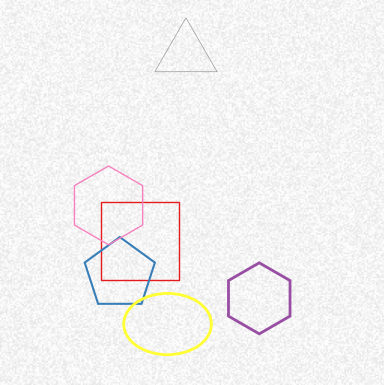[{"shape": "square", "thickness": 1, "radius": 0.51, "center": [0.363, 0.373]}, {"shape": "pentagon", "thickness": 1.5, "radius": 0.48, "center": [0.311, 0.288]}, {"shape": "hexagon", "thickness": 2, "radius": 0.46, "center": [0.673, 0.225]}, {"shape": "oval", "thickness": 2, "radius": 0.57, "center": [0.435, 0.158]}, {"shape": "hexagon", "thickness": 1, "radius": 0.51, "center": [0.282, 0.467]}, {"shape": "triangle", "thickness": 0.5, "radius": 0.47, "center": [0.483, 0.86]}]